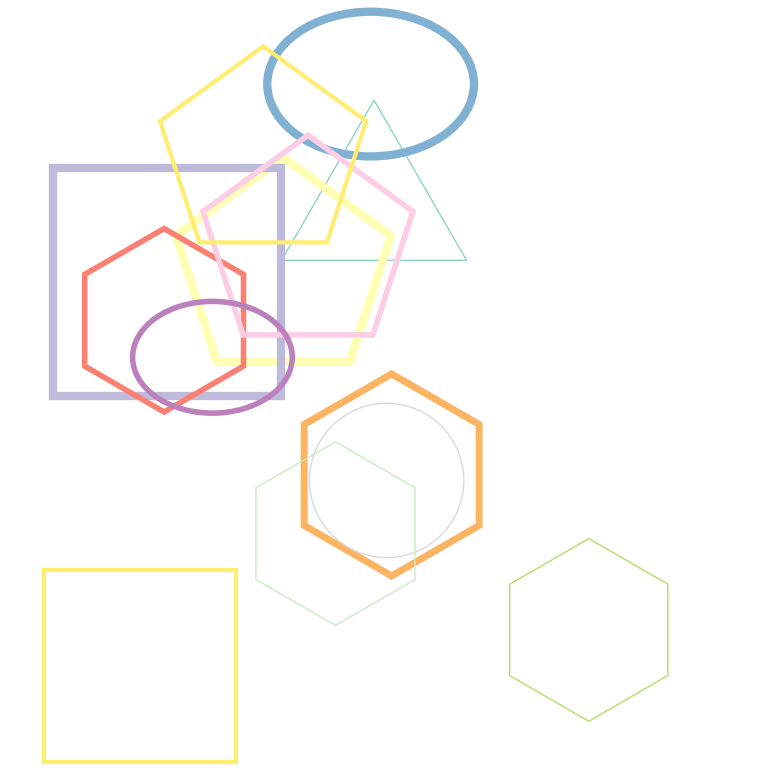[{"shape": "triangle", "thickness": 0.5, "radius": 0.69, "center": [0.486, 0.731]}, {"shape": "pentagon", "thickness": 3, "radius": 0.73, "center": [0.368, 0.649]}, {"shape": "square", "thickness": 3, "radius": 0.74, "center": [0.217, 0.634]}, {"shape": "hexagon", "thickness": 2, "radius": 0.6, "center": [0.213, 0.584]}, {"shape": "oval", "thickness": 3, "radius": 0.67, "center": [0.481, 0.891]}, {"shape": "hexagon", "thickness": 2.5, "radius": 0.66, "center": [0.509, 0.383]}, {"shape": "hexagon", "thickness": 0.5, "radius": 0.59, "center": [0.765, 0.182]}, {"shape": "pentagon", "thickness": 2, "radius": 0.72, "center": [0.4, 0.681]}, {"shape": "circle", "thickness": 0.5, "radius": 0.5, "center": [0.502, 0.376]}, {"shape": "oval", "thickness": 2, "radius": 0.52, "center": [0.276, 0.536]}, {"shape": "hexagon", "thickness": 0.5, "radius": 0.6, "center": [0.436, 0.307]}, {"shape": "square", "thickness": 1.5, "radius": 0.62, "center": [0.182, 0.135]}, {"shape": "pentagon", "thickness": 1.5, "radius": 0.7, "center": [0.342, 0.799]}]